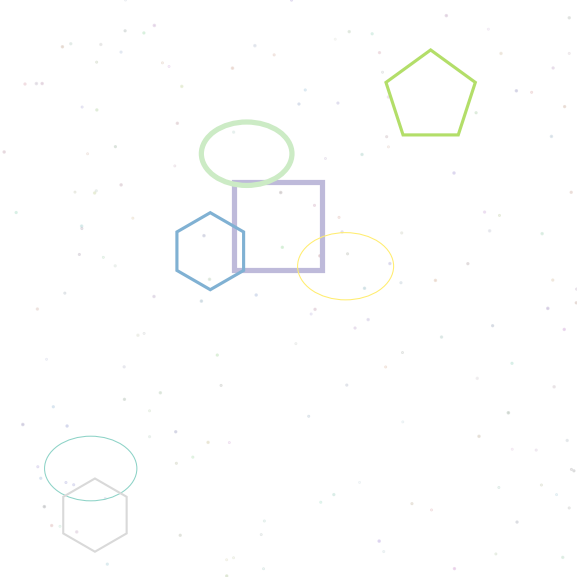[{"shape": "oval", "thickness": 0.5, "radius": 0.4, "center": [0.157, 0.188]}, {"shape": "square", "thickness": 2.5, "radius": 0.38, "center": [0.482, 0.607]}, {"shape": "hexagon", "thickness": 1.5, "radius": 0.33, "center": [0.364, 0.564]}, {"shape": "pentagon", "thickness": 1.5, "radius": 0.41, "center": [0.746, 0.831]}, {"shape": "hexagon", "thickness": 1, "radius": 0.32, "center": [0.164, 0.107]}, {"shape": "oval", "thickness": 2.5, "radius": 0.39, "center": [0.427, 0.733]}, {"shape": "oval", "thickness": 0.5, "radius": 0.42, "center": [0.598, 0.538]}]